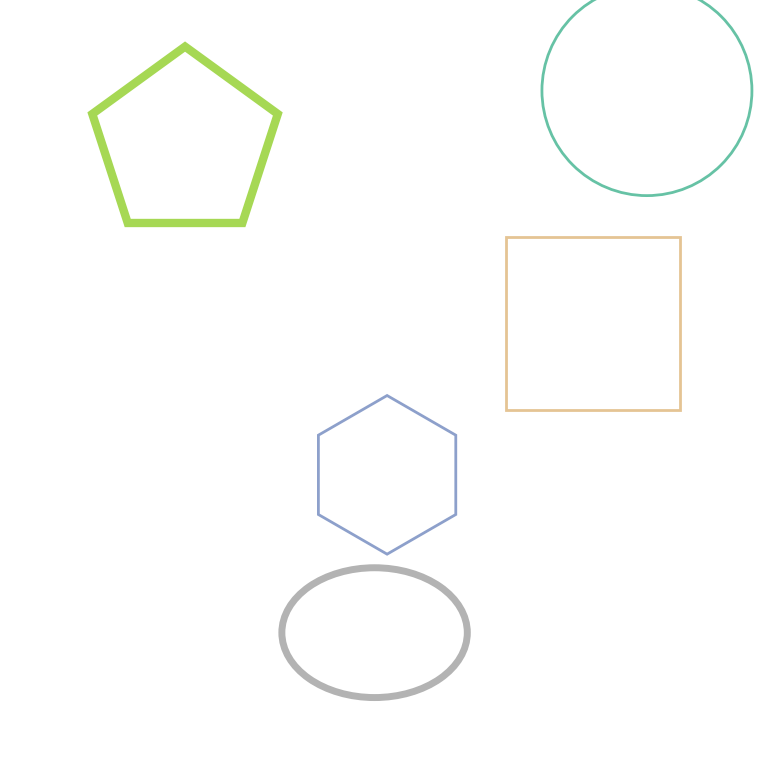[{"shape": "circle", "thickness": 1, "radius": 0.68, "center": [0.84, 0.882]}, {"shape": "hexagon", "thickness": 1, "radius": 0.52, "center": [0.503, 0.383]}, {"shape": "pentagon", "thickness": 3, "radius": 0.63, "center": [0.24, 0.813]}, {"shape": "square", "thickness": 1, "radius": 0.56, "center": [0.77, 0.58]}, {"shape": "oval", "thickness": 2.5, "radius": 0.6, "center": [0.486, 0.178]}]